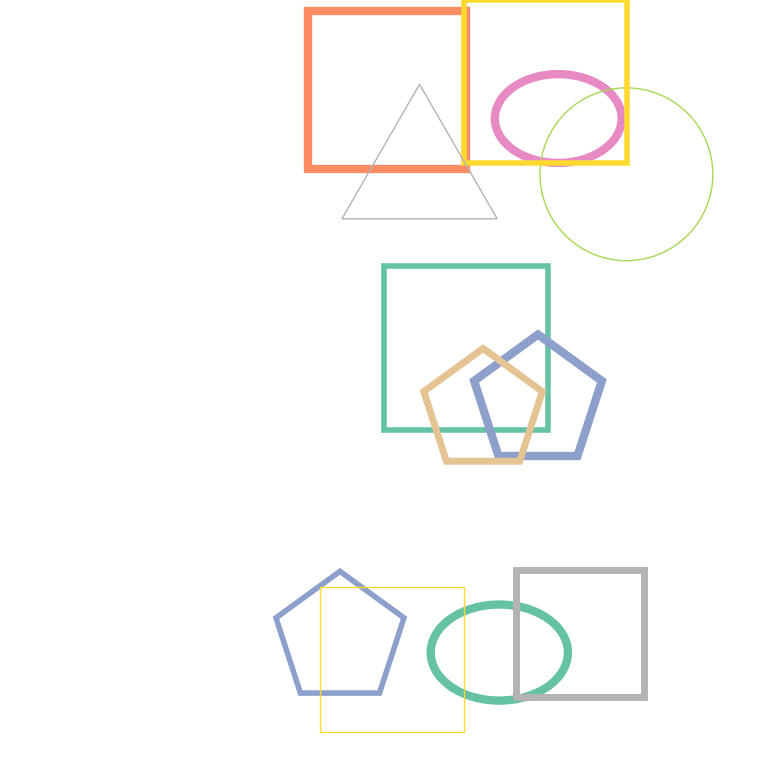[{"shape": "oval", "thickness": 3, "radius": 0.45, "center": [0.648, 0.153]}, {"shape": "square", "thickness": 2, "radius": 0.53, "center": [0.605, 0.548]}, {"shape": "square", "thickness": 3, "radius": 0.51, "center": [0.503, 0.883]}, {"shape": "pentagon", "thickness": 2, "radius": 0.44, "center": [0.442, 0.171]}, {"shape": "pentagon", "thickness": 3, "radius": 0.44, "center": [0.699, 0.478]}, {"shape": "oval", "thickness": 3, "radius": 0.41, "center": [0.725, 0.846]}, {"shape": "circle", "thickness": 0.5, "radius": 0.56, "center": [0.814, 0.774]}, {"shape": "square", "thickness": 0.5, "radius": 0.47, "center": [0.509, 0.144]}, {"shape": "square", "thickness": 2, "radius": 0.53, "center": [0.709, 0.895]}, {"shape": "pentagon", "thickness": 2.5, "radius": 0.4, "center": [0.627, 0.466]}, {"shape": "triangle", "thickness": 0.5, "radius": 0.58, "center": [0.545, 0.774]}, {"shape": "square", "thickness": 2.5, "radius": 0.41, "center": [0.753, 0.178]}]